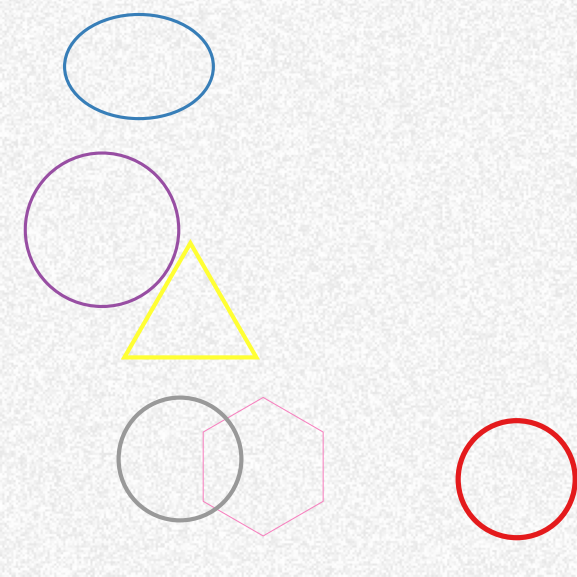[{"shape": "circle", "thickness": 2.5, "radius": 0.51, "center": [0.895, 0.169]}, {"shape": "oval", "thickness": 1.5, "radius": 0.64, "center": [0.241, 0.884]}, {"shape": "circle", "thickness": 1.5, "radius": 0.66, "center": [0.177, 0.601]}, {"shape": "triangle", "thickness": 2, "radius": 0.66, "center": [0.33, 0.446]}, {"shape": "hexagon", "thickness": 0.5, "radius": 0.6, "center": [0.456, 0.191]}, {"shape": "circle", "thickness": 2, "radius": 0.53, "center": [0.312, 0.204]}]